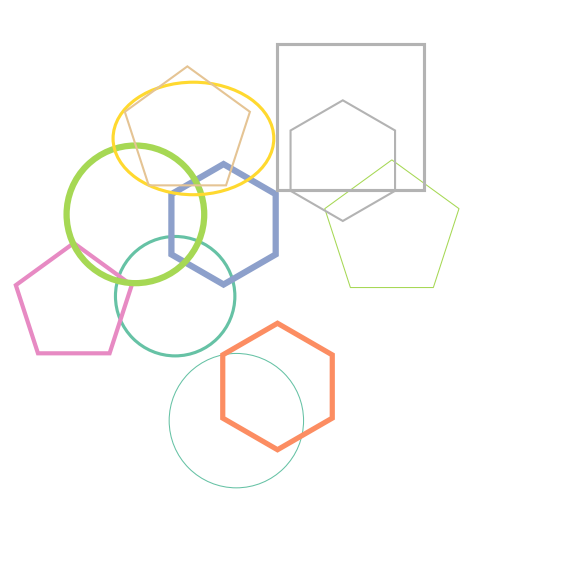[{"shape": "circle", "thickness": 1.5, "radius": 0.52, "center": [0.303, 0.486]}, {"shape": "circle", "thickness": 0.5, "radius": 0.58, "center": [0.409, 0.271]}, {"shape": "hexagon", "thickness": 2.5, "radius": 0.55, "center": [0.481, 0.33]}, {"shape": "hexagon", "thickness": 3, "radius": 0.52, "center": [0.387, 0.611]}, {"shape": "pentagon", "thickness": 2, "radius": 0.53, "center": [0.128, 0.473]}, {"shape": "circle", "thickness": 3, "radius": 0.6, "center": [0.234, 0.628]}, {"shape": "pentagon", "thickness": 0.5, "radius": 0.61, "center": [0.679, 0.6]}, {"shape": "oval", "thickness": 1.5, "radius": 0.7, "center": [0.335, 0.759]}, {"shape": "pentagon", "thickness": 1, "radius": 0.57, "center": [0.324, 0.77]}, {"shape": "square", "thickness": 1.5, "radius": 0.63, "center": [0.607, 0.797]}, {"shape": "hexagon", "thickness": 1, "radius": 0.52, "center": [0.594, 0.721]}]